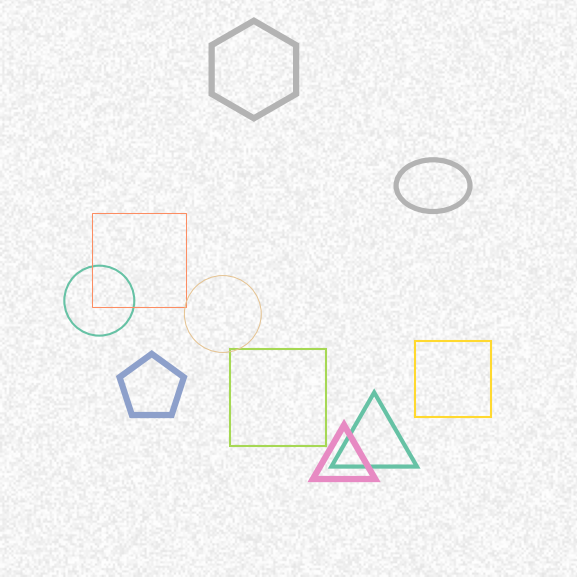[{"shape": "circle", "thickness": 1, "radius": 0.3, "center": [0.172, 0.479]}, {"shape": "triangle", "thickness": 2, "radius": 0.43, "center": [0.648, 0.234]}, {"shape": "square", "thickness": 0.5, "radius": 0.41, "center": [0.241, 0.549]}, {"shape": "pentagon", "thickness": 3, "radius": 0.29, "center": [0.263, 0.328]}, {"shape": "triangle", "thickness": 3, "radius": 0.31, "center": [0.596, 0.201]}, {"shape": "square", "thickness": 1, "radius": 0.42, "center": [0.481, 0.311]}, {"shape": "square", "thickness": 1, "radius": 0.33, "center": [0.785, 0.343]}, {"shape": "circle", "thickness": 0.5, "radius": 0.33, "center": [0.386, 0.455]}, {"shape": "oval", "thickness": 2.5, "radius": 0.32, "center": [0.75, 0.678]}, {"shape": "hexagon", "thickness": 3, "radius": 0.42, "center": [0.44, 0.879]}]